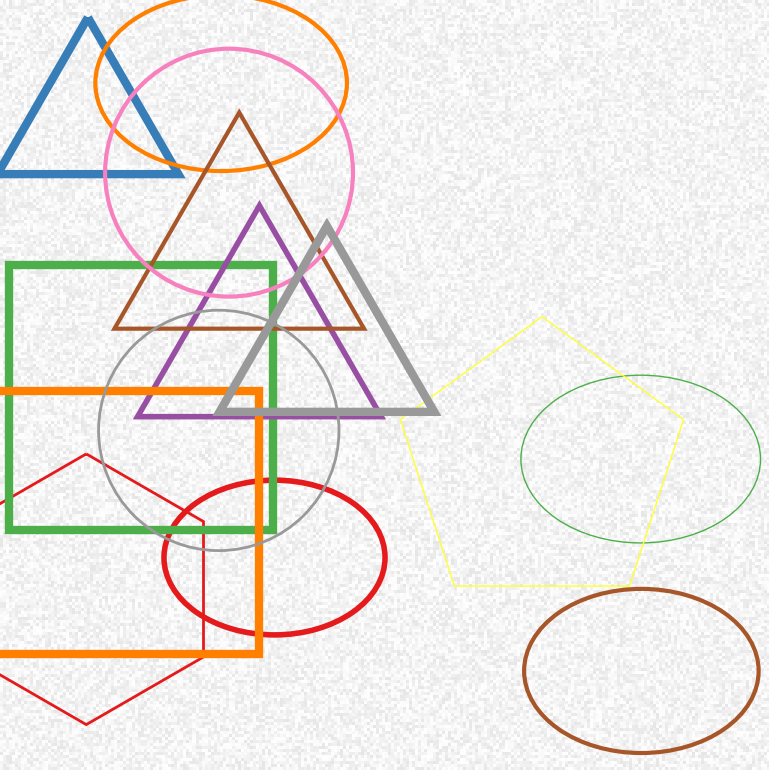[{"shape": "hexagon", "thickness": 1, "radius": 0.88, "center": [0.112, 0.235]}, {"shape": "oval", "thickness": 2, "radius": 0.72, "center": [0.357, 0.276]}, {"shape": "triangle", "thickness": 3, "radius": 0.68, "center": [0.114, 0.842]}, {"shape": "square", "thickness": 3, "radius": 0.86, "center": [0.183, 0.484]}, {"shape": "oval", "thickness": 0.5, "radius": 0.78, "center": [0.832, 0.404]}, {"shape": "triangle", "thickness": 2, "radius": 0.91, "center": [0.337, 0.55]}, {"shape": "oval", "thickness": 1.5, "radius": 0.82, "center": [0.287, 0.892]}, {"shape": "square", "thickness": 3, "radius": 0.85, "center": [0.166, 0.322]}, {"shape": "pentagon", "thickness": 0.5, "radius": 0.97, "center": [0.704, 0.395]}, {"shape": "triangle", "thickness": 1.5, "radius": 0.94, "center": [0.311, 0.667]}, {"shape": "oval", "thickness": 1.5, "radius": 0.76, "center": [0.833, 0.129]}, {"shape": "circle", "thickness": 1.5, "radius": 0.8, "center": [0.297, 0.776]}, {"shape": "circle", "thickness": 1, "radius": 0.78, "center": [0.284, 0.441]}, {"shape": "triangle", "thickness": 3, "radius": 0.8, "center": [0.425, 0.546]}]